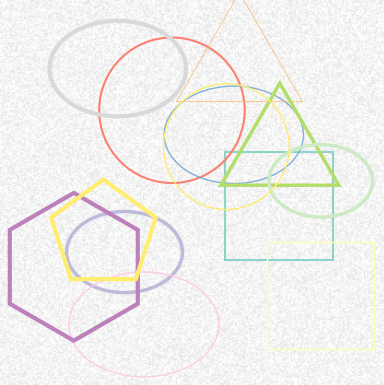[{"shape": "square", "thickness": 1.5, "radius": 0.7, "center": [0.724, 0.465]}, {"shape": "square", "thickness": 1, "radius": 0.69, "center": [0.833, 0.233]}, {"shape": "oval", "thickness": 2.5, "radius": 0.75, "center": [0.323, 0.345]}, {"shape": "circle", "thickness": 1.5, "radius": 0.95, "center": [0.447, 0.714]}, {"shape": "oval", "thickness": 1, "radius": 0.9, "center": [0.607, 0.65]}, {"shape": "triangle", "thickness": 0.5, "radius": 0.94, "center": [0.622, 0.83]}, {"shape": "triangle", "thickness": 2.5, "radius": 0.88, "center": [0.727, 0.607]}, {"shape": "oval", "thickness": 1, "radius": 0.97, "center": [0.374, 0.157]}, {"shape": "oval", "thickness": 3, "radius": 0.89, "center": [0.306, 0.822]}, {"shape": "hexagon", "thickness": 3, "radius": 0.96, "center": [0.192, 0.307]}, {"shape": "oval", "thickness": 2.5, "radius": 0.67, "center": [0.833, 0.53]}, {"shape": "circle", "thickness": 1, "radius": 0.82, "center": [0.588, 0.619]}, {"shape": "pentagon", "thickness": 3, "radius": 0.72, "center": [0.269, 0.391]}]